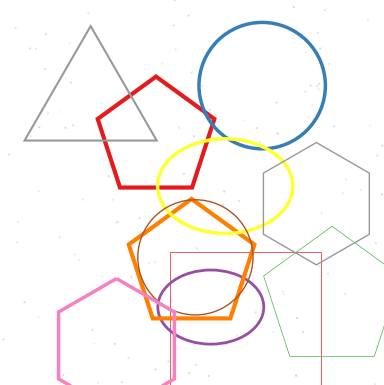[{"shape": "square", "thickness": 0.5, "radius": 0.98, "center": [0.638, 0.151]}, {"shape": "pentagon", "thickness": 3, "radius": 0.8, "center": [0.405, 0.642]}, {"shape": "circle", "thickness": 2.5, "radius": 0.82, "center": [0.681, 0.778]}, {"shape": "pentagon", "thickness": 0.5, "radius": 0.93, "center": [0.862, 0.226]}, {"shape": "oval", "thickness": 2, "radius": 0.69, "center": [0.548, 0.202]}, {"shape": "pentagon", "thickness": 3, "radius": 0.86, "center": [0.498, 0.312]}, {"shape": "oval", "thickness": 2.5, "radius": 0.88, "center": [0.585, 0.517]}, {"shape": "circle", "thickness": 1, "radius": 0.75, "center": [0.508, 0.332]}, {"shape": "hexagon", "thickness": 2.5, "radius": 0.87, "center": [0.303, 0.103]}, {"shape": "triangle", "thickness": 1.5, "radius": 0.99, "center": [0.235, 0.734]}, {"shape": "hexagon", "thickness": 1, "radius": 0.79, "center": [0.822, 0.471]}]